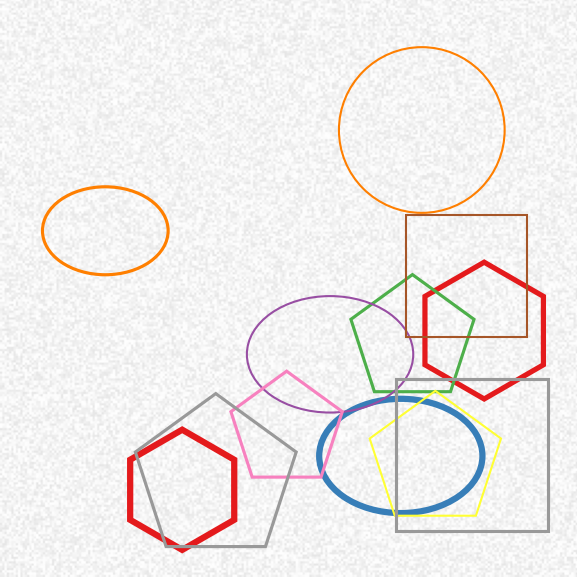[{"shape": "hexagon", "thickness": 2.5, "radius": 0.59, "center": [0.838, 0.427]}, {"shape": "hexagon", "thickness": 3, "radius": 0.52, "center": [0.316, 0.151]}, {"shape": "oval", "thickness": 3, "radius": 0.71, "center": [0.694, 0.21]}, {"shape": "pentagon", "thickness": 1.5, "radius": 0.56, "center": [0.714, 0.412]}, {"shape": "oval", "thickness": 1, "radius": 0.72, "center": [0.572, 0.386]}, {"shape": "circle", "thickness": 1, "radius": 0.72, "center": [0.73, 0.774]}, {"shape": "oval", "thickness": 1.5, "radius": 0.54, "center": [0.182, 0.6]}, {"shape": "pentagon", "thickness": 1, "radius": 0.6, "center": [0.754, 0.203]}, {"shape": "square", "thickness": 1, "radius": 0.53, "center": [0.808, 0.521]}, {"shape": "pentagon", "thickness": 1.5, "radius": 0.51, "center": [0.496, 0.255]}, {"shape": "square", "thickness": 1.5, "radius": 0.66, "center": [0.817, 0.211]}, {"shape": "pentagon", "thickness": 1.5, "radius": 0.73, "center": [0.374, 0.171]}]